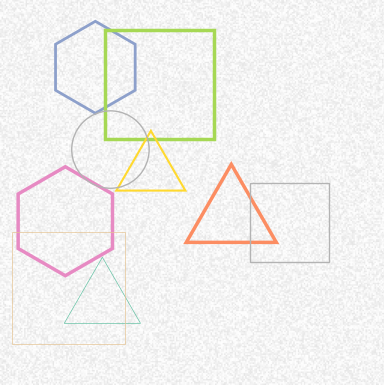[{"shape": "triangle", "thickness": 0.5, "radius": 0.57, "center": [0.266, 0.217]}, {"shape": "triangle", "thickness": 2.5, "radius": 0.68, "center": [0.601, 0.438]}, {"shape": "hexagon", "thickness": 2, "radius": 0.6, "center": [0.248, 0.825]}, {"shape": "hexagon", "thickness": 2.5, "radius": 0.71, "center": [0.17, 0.425]}, {"shape": "square", "thickness": 2.5, "radius": 0.71, "center": [0.415, 0.781]}, {"shape": "triangle", "thickness": 1.5, "radius": 0.52, "center": [0.392, 0.557]}, {"shape": "square", "thickness": 0.5, "radius": 0.73, "center": [0.178, 0.253]}, {"shape": "square", "thickness": 1, "radius": 0.52, "center": [0.752, 0.422]}, {"shape": "circle", "thickness": 1, "radius": 0.5, "center": [0.287, 0.612]}]